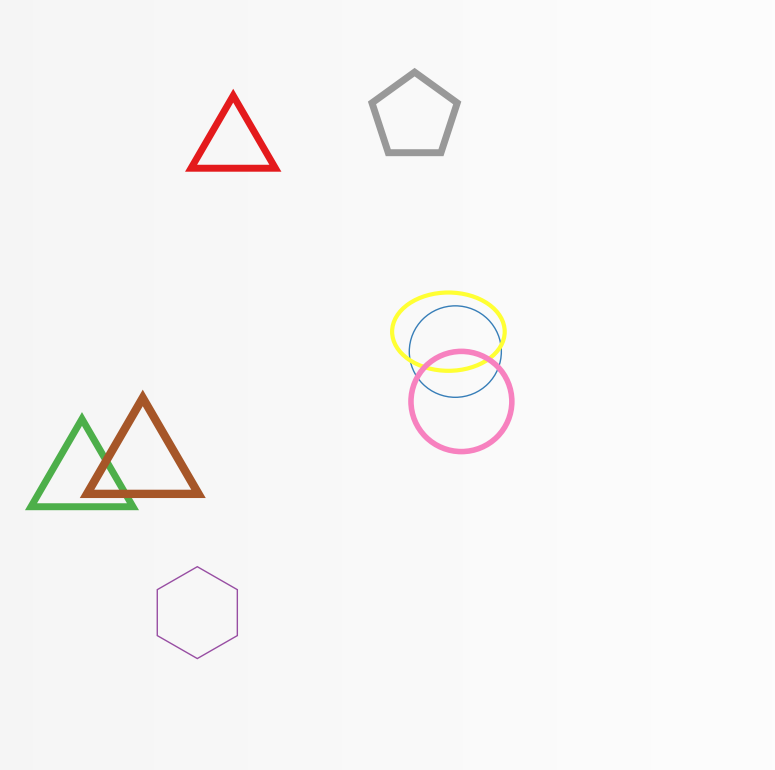[{"shape": "triangle", "thickness": 2.5, "radius": 0.31, "center": [0.301, 0.813]}, {"shape": "circle", "thickness": 0.5, "radius": 0.3, "center": [0.588, 0.543]}, {"shape": "triangle", "thickness": 2.5, "radius": 0.38, "center": [0.106, 0.38]}, {"shape": "hexagon", "thickness": 0.5, "radius": 0.3, "center": [0.255, 0.204]}, {"shape": "oval", "thickness": 1.5, "radius": 0.36, "center": [0.579, 0.569]}, {"shape": "triangle", "thickness": 3, "radius": 0.42, "center": [0.184, 0.4]}, {"shape": "circle", "thickness": 2, "radius": 0.33, "center": [0.595, 0.479]}, {"shape": "pentagon", "thickness": 2.5, "radius": 0.29, "center": [0.535, 0.848]}]